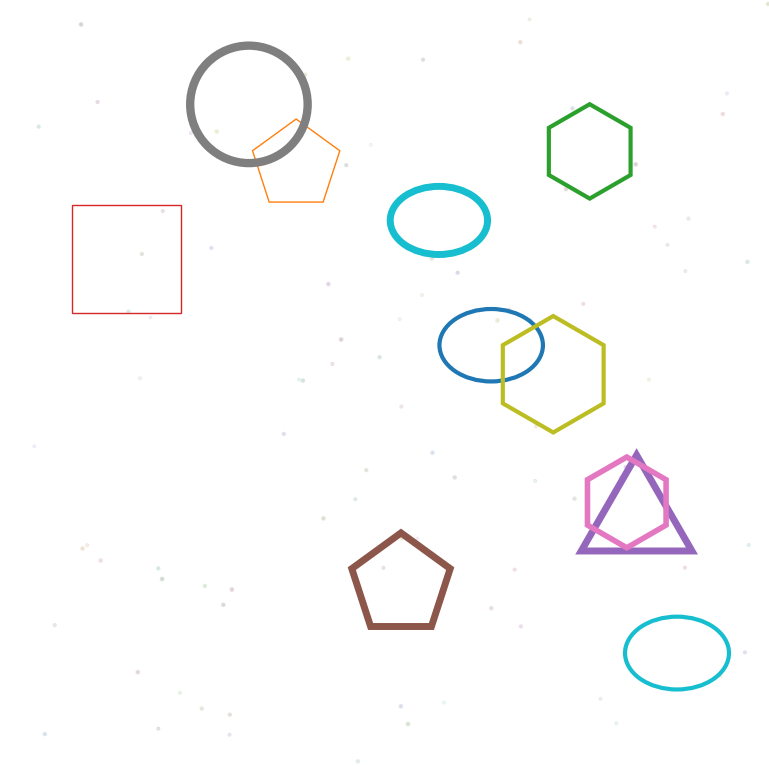[{"shape": "oval", "thickness": 1.5, "radius": 0.34, "center": [0.638, 0.552]}, {"shape": "pentagon", "thickness": 0.5, "radius": 0.3, "center": [0.385, 0.786]}, {"shape": "hexagon", "thickness": 1.5, "radius": 0.31, "center": [0.766, 0.803]}, {"shape": "square", "thickness": 0.5, "radius": 0.35, "center": [0.164, 0.663]}, {"shape": "triangle", "thickness": 2.5, "radius": 0.42, "center": [0.827, 0.326]}, {"shape": "pentagon", "thickness": 2.5, "radius": 0.34, "center": [0.521, 0.241]}, {"shape": "hexagon", "thickness": 2, "radius": 0.29, "center": [0.814, 0.348]}, {"shape": "circle", "thickness": 3, "radius": 0.38, "center": [0.323, 0.864]}, {"shape": "hexagon", "thickness": 1.5, "radius": 0.38, "center": [0.718, 0.514]}, {"shape": "oval", "thickness": 1.5, "radius": 0.34, "center": [0.879, 0.152]}, {"shape": "oval", "thickness": 2.5, "radius": 0.32, "center": [0.57, 0.714]}]